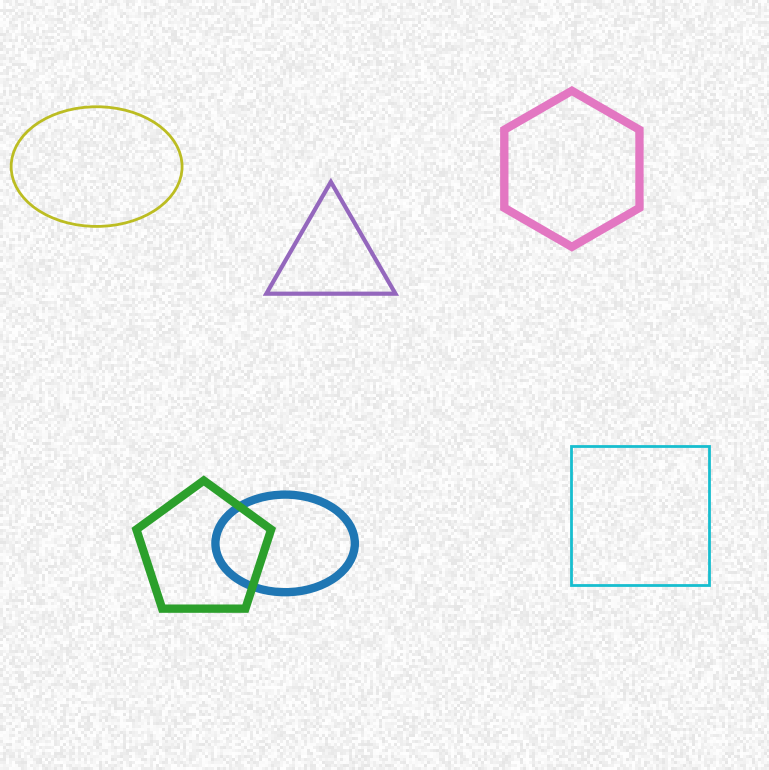[{"shape": "oval", "thickness": 3, "radius": 0.45, "center": [0.37, 0.294]}, {"shape": "pentagon", "thickness": 3, "radius": 0.46, "center": [0.265, 0.284]}, {"shape": "triangle", "thickness": 1.5, "radius": 0.48, "center": [0.43, 0.667]}, {"shape": "hexagon", "thickness": 3, "radius": 0.51, "center": [0.743, 0.781]}, {"shape": "oval", "thickness": 1, "radius": 0.55, "center": [0.125, 0.784]}, {"shape": "square", "thickness": 1, "radius": 0.45, "center": [0.831, 0.33]}]